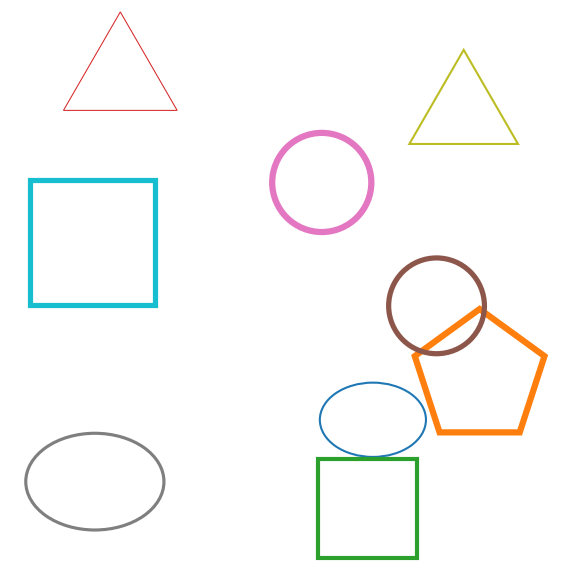[{"shape": "oval", "thickness": 1, "radius": 0.46, "center": [0.646, 0.272]}, {"shape": "pentagon", "thickness": 3, "radius": 0.59, "center": [0.831, 0.346]}, {"shape": "square", "thickness": 2, "radius": 0.43, "center": [0.637, 0.118]}, {"shape": "triangle", "thickness": 0.5, "radius": 0.57, "center": [0.208, 0.865]}, {"shape": "circle", "thickness": 2.5, "radius": 0.41, "center": [0.756, 0.47]}, {"shape": "circle", "thickness": 3, "radius": 0.43, "center": [0.557, 0.683]}, {"shape": "oval", "thickness": 1.5, "radius": 0.6, "center": [0.164, 0.165]}, {"shape": "triangle", "thickness": 1, "radius": 0.54, "center": [0.803, 0.804]}, {"shape": "square", "thickness": 2.5, "radius": 0.54, "center": [0.16, 0.579]}]